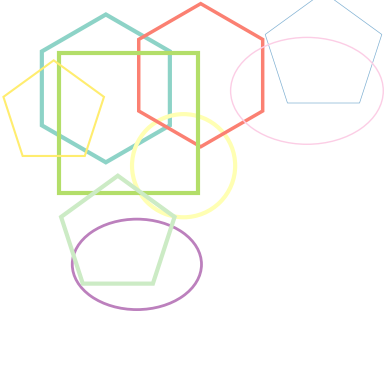[{"shape": "hexagon", "thickness": 3, "radius": 0.96, "center": [0.275, 0.77]}, {"shape": "circle", "thickness": 3, "radius": 0.67, "center": [0.477, 0.57]}, {"shape": "hexagon", "thickness": 2.5, "radius": 0.93, "center": [0.521, 0.805]}, {"shape": "pentagon", "thickness": 0.5, "radius": 0.8, "center": [0.84, 0.861]}, {"shape": "square", "thickness": 3, "radius": 0.91, "center": [0.333, 0.68]}, {"shape": "oval", "thickness": 1, "radius": 0.99, "center": [0.797, 0.764]}, {"shape": "oval", "thickness": 2, "radius": 0.84, "center": [0.356, 0.313]}, {"shape": "pentagon", "thickness": 3, "radius": 0.77, "center": [0.306, 0.389]}, {"shape": "pentagon", "thickness": 1.5, "radius": 0.69, "center": [0.14, 0.706]}]